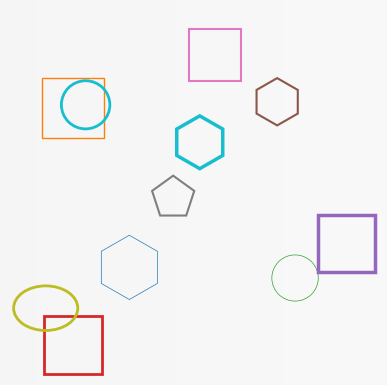[{"shape": "hexagon", "thickness": 0.5, "radius": 0.42, "center": [0.334, 0.306]}, {"shape": "square", "thickness": 1, "radius": 0.4, "center": [0.189, 0.72]}, {"shape": "circle", "thickness": 0.5, "radius": 0.3, "center": [0.761, 0.278]}, {"shape": "square", "thickness": 2, "radius": 0.37, "center": [0.189, 0.104]}, {"shape": "square", "thickness": 2.5, "radius": 0.37, "center": [0.895, 0.368]}, {"shape": "hexagon", "thickness": 1.5, "radius": 0.31, "center": [0.715, 0.736]}, {"shape": "square", "thickness": 1.5, "radius": 0.34, "center": [0.555, 0.857]}, {"shape": "pentagon", "thickness": 1.5, "radius": 0.29, "center": [0.447, 0.486]}, {"shape": "oval", "thickness": 2, "radius": 0.41, "center": [0.118, 0.2]}, {"shape": "circle", "thickness": 2, "radius": 0.31, "center": [0.221, 0.728]}, {"shape": "hexagon", "thickness": 2.5, "radius": 0.34, "center": [0.515, 0.63]}]